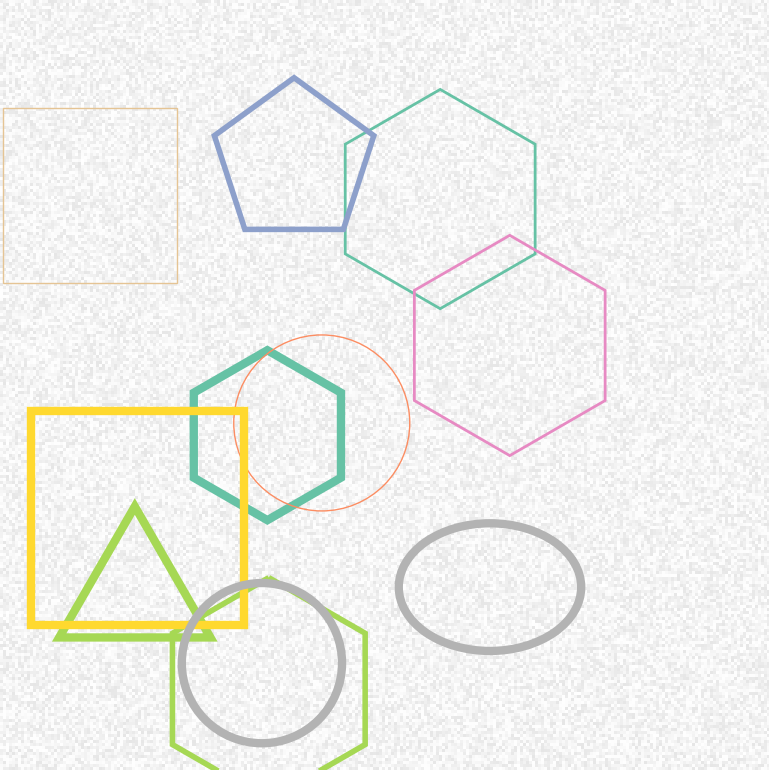[{"shape": "hexagon", "thickness": 1, "radius": 0.71, "center": [0.572, 0.741]}, {"shape": "hexagon", "thickness": 3, "radius": 0.55, "center": [0.347, 0.435]}, {"shape": "circle", "thickness": 0.5, "radius": 0.57, "center": [0.418, 0.451]}, {"shape": "pentagon", "thickness": 2, "radius": 0.54, "center": [0.382, 0.79]}, {"shape": "hexagon", "thickness": 1, "radius": 0.72, "center": [0.662, 0.551]}, {"shape": "triangle", "thickness": 3, "radius": 0.57, "center": [0.175, 0.229]}, {"shape": "hexagon", "thickness": 2, "radius": 0.72, "center": [0.349, 0.105]}, {"shape": "square", "thickness": 3, "radius": 0.69, "center": [0.179, 0.327]}, {"shape": "square", "thickness": 0.5, "radius": 0.57, "center": [0.117, 0.746]}, {"shape": "oval", "thickness": 3, "radius": 0.59, "center": [0.636, 0.238]}, {"shape": "circle", "thickness": 3, "radius": 0.52, "center": [0.34, 0.139]}]